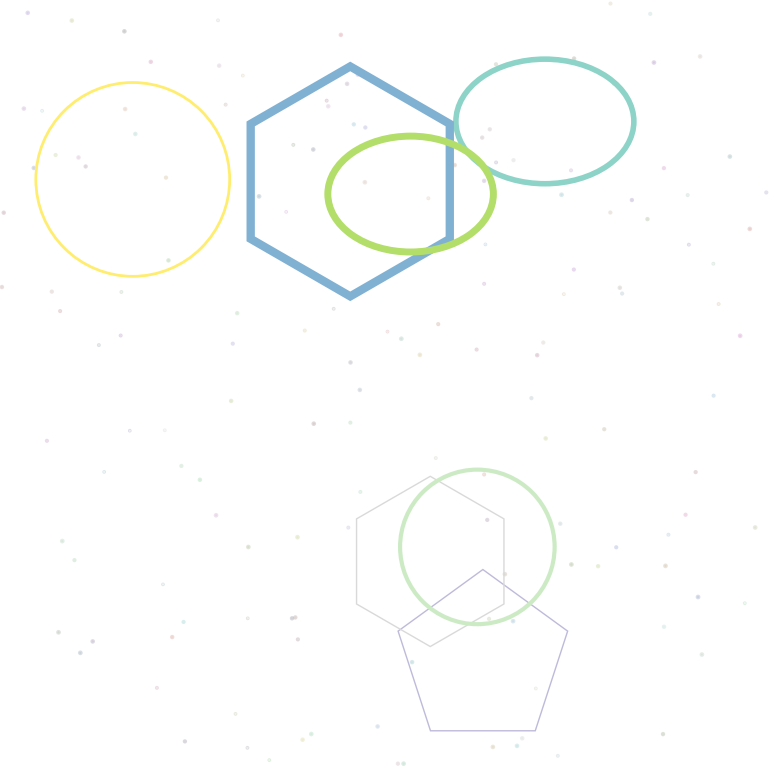[{"shape": "oval", "thickness": 2, "radius": 0.58, "center": [0.708, 0.842]}, {"shape": "pentagon", "thickness": 0.5, "radius": 0.58, "center": [0.627, 0.145]}, {"shape": "hexagon", "thickness": 3, "radius": 0.75, "center": [0.455, 0.764]}, {"shape": "oval", "thickness": 2.5, "radius": 0.54, "center": [0.533, 0.748]}, {"shape": "hexagon", "thickness": 0.5, "radius": 0.55, "center": [0.559, 0.271]}, {"shape": "circle", "thickness": 1.5, "radius": 0.5, "center": [0.62, 0.29]}, {"shape": "circle", "thickness": 1, "radius": 0.63, "center": [0.172, 0.767]}]